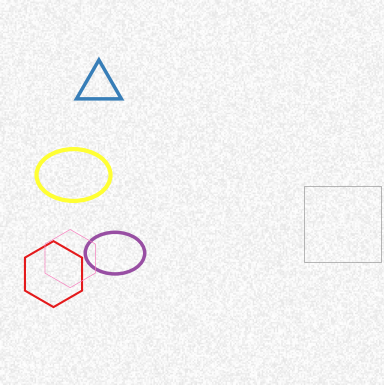[{"shape": "hexagon", "thickness": 1.5, "radius": 0.43, "center": [0.139, 0.288]}, {"shape": "triangle", "thickness": 2.5, "radius": 0.34, "center": [0.257, 0.777]}, {"shape": "oval", "thickness": 2.5, "radius": 0.39, "center": [0.299, 0.343]}, {"shape": "oval", "thickness": 3, "radius": 0.48, "center": [0.191, 0.545]}, {"shape": "hexagon", "thickness": 0.5, "radius": 0.38, "center": [0.182, 0.328]}, {"shape": "square", "thickness": 0.5, "radius": 0.5, "center": [0.89, 0.418]}]